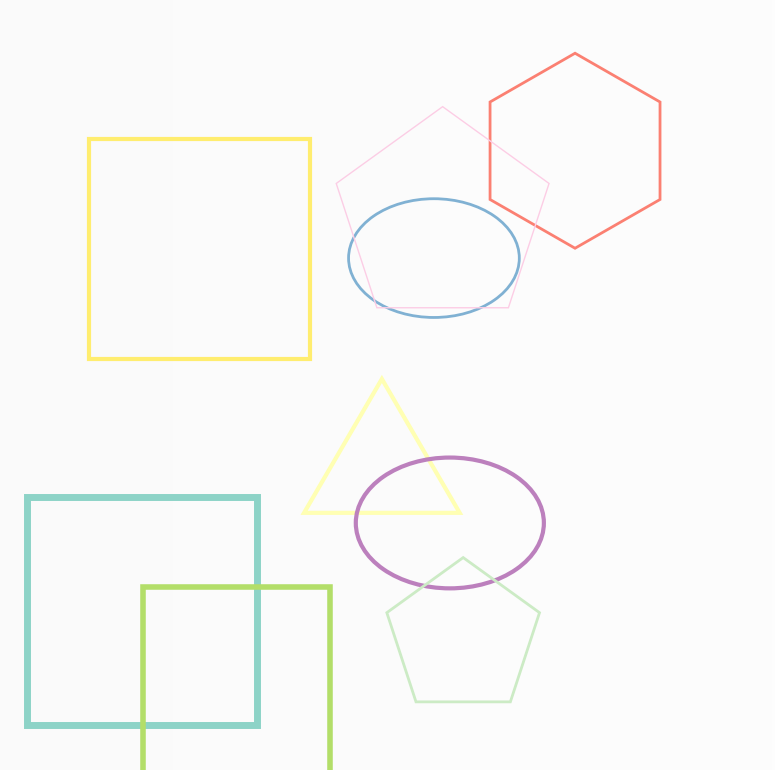[{"shape": "square", "thickness": 2.5, "radius": 0.74, "center": [0.183, 0.207]}, {"shape": "triangle", "thickness": 1.5, "radius": 0.58, "center": [0.493, 0.392]}, {"shape": "hexagon", "thickness": 1, "radius": 0.63, "center": [0.742, 0.804]}, {"shape": "oval", "thickness": 1, "radius": 0.55, "center": [0.56, 0.665]}, {"shape": "square", "thickness": 2, "radius": 0.6, "center": [0.305, 0.117]}, {"shape": "pentagon", "thickness": 0.5, "radius": 0.72, "center": [0.571, 0.717]}, {"shape": "oval", "thickness": 1.5, "radius": 0.61, "center": [0.58, 0.321]}, {"shape": "pentagon", "thickness": 1, "radius": 0.52, "center": [0.598, 0.172]}, {"shape": "square", "thickness": 1.5, "radius": 0.71, "center": [0.257, 0.676]}]